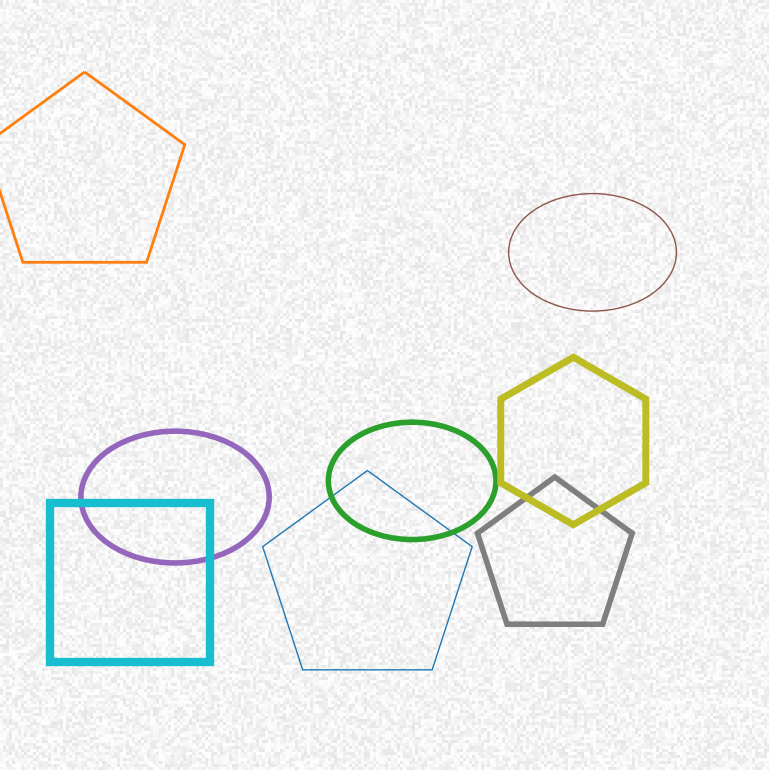[{"shape": "pentagon", "thickness": 0.5, "radius": 0.72, "center": [0.477, 0.246]}, {"shape": "pentagon", "thickness": 1, "radius": 0.68, "center": [0.11, 0.77]}, {"shape": "oval", "thickness": 2, "radius": 0.54, "center": [0.535, 0.375]}, {"shape": "oval", "thickness": 2, "radius": 0.61, "center": [0.227, 0.354]}, {"shape": "oval", "thickness": 0.5, "radius": 0.54, "center": [0.77, 0.672]}, {"shape": "pentagon", "thickness": 2, "radius": 0.53, "center": [0.721, 0.275]}, {"shape": "hexagon", "thickness": 2.5, "radius": 0.54, "center": [0.745, 0.427]}, {"shape": "square", "thickness": 3, "radius": 0.52, "center": [0.169, 0.243]}]